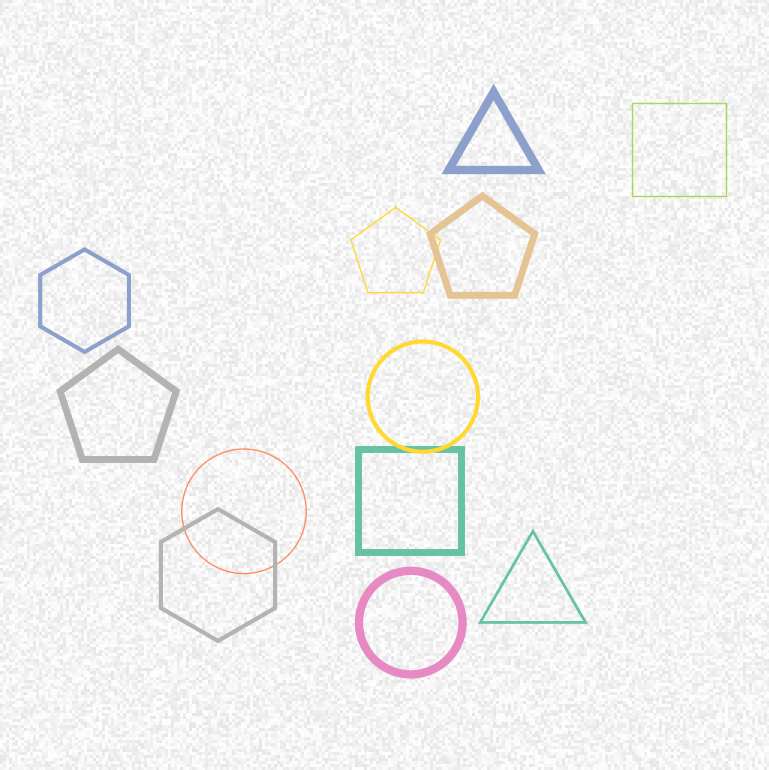[{"shape": "square", "thickness": 2.5, "radius": 0.33, "center": [0.531, 0.35]}, {"shape": "triangle", "thickness": 1, "radius": 0.39, "center": [0.692, 0.231]}, {"shape": "circle", "thickness": 0.5, "radius": 0.4, "center": [0.317, 0.336]}, {"shape": "hexagon", "thickness": 1.5, "radius": 0.33, "center": [0.11, 0.61]}, {"shape": "triangle", "thickness": 3, "radius": 0.34, "center": [0.641, 0.813]}, {"shape": "circle", "thickness": 3, "radius": 0.34, "center": [0.533, 0.191]}, {"shape": "square", "thickness": 0.5, "radius": 0.3, "center": [0.881, 0.806]}, {"shape": "circle", "thickness": 1.5, "radius": 0.36, "center": [0.549, 0.485]}, {"shape": "pentagon", "thickness": 0.5, "radius": 0.31, "center": [0.514, 0.67]}, {"shape": "pentagon", "thickness": 2.5, "radius": 0.36, "center": [0.627, 0.674]}, {"shape": "hexagon", "thickness": 1.5, "radius": 0.43, "center": [0.283, 0.253]}, {"shape": "pentagon", "thickness": 2.5, "radius": 0.4, "center": [0.153, 0.467]}]